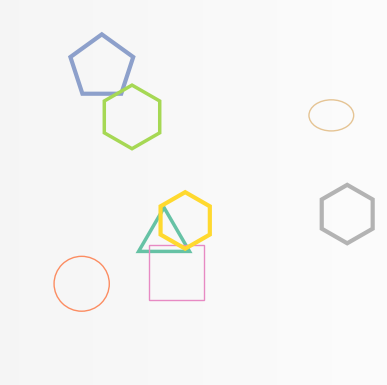[{"shape": "triangle", "thickness": 2.5, "radius": 0.38, "center": [0.423, 0.385]}, {"shape": "circle", "thickness": 1, "radius": 0.36, "center": [0.211, 0.263]}, {"shape": "pentagon", "thickness": 3, "radius": 0.43, "center": [0.263, 0.826]}, {"shape": "square", "thickness": 1, "radius": 0.36, "center": [0.456, 0.292]}, {"shape": "hexagon", "thickness": 2.5, "radius": 0.41, "center": [0.341, 0.696]}, {"shape": "hexagon", "thickness": 3, "radius": 0.37, "center": [0.478, 0.427]}, {"shape": "oval", "thickness": 1, "radius": 0.29, "center": [0.855, 0.7]}, {"shape": "hexagon", "thickness": 3, "radius": 0.38, "center": [0.896, 0.444]}]